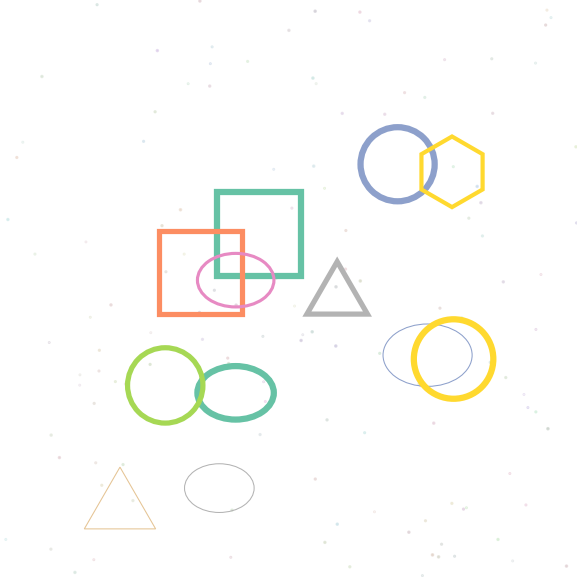[{"shape": "square", "thickness": 3, "radius": 0.36, "center": [0.449, 0.594]}, {"shape": "oval", "thickness": 3, "radius": 0.33, "center": [0.408, 0.319]}, {"shape": "square", "thickness": 2.5, "radius": 0.36, "center": [0.347, 0.527]}, {"shape": "circle", "thickness": 3, "radius": 0.32, "center": [0.688, 0.715]}, {"shape": "oval", "thickness": 0.5, "radius": 0.39, "center": [0.74, 0.384]}, {"shape": "oval", "thickness": 1.5, "radius": 0.33, "center": [0.408, 0.514]}, {"shape": "circle", "thickness": 2.5, "radius": 0.33, "center": [0.286, 0.332]}, {"shape": "hexagon", "thickness": 2, "radius": 0.31, "center": [0.783, 0.702]}, {"shape": "circle", "thickness": 3, "radius": 0.34, "center": [0.785, 0.377]}, {"shape": "triangle", "thickness": 0.5, "radius": 0.36, "center": [0.208, 0.119]}, {"shape": "triangle", "thickness": 2.5, "radius": 0.3, "center": [0.584, 0.486]}, {"shape": "oval", "thickness": 0.5, "radius": 0.3, "center": [0.38, 0.154]}]